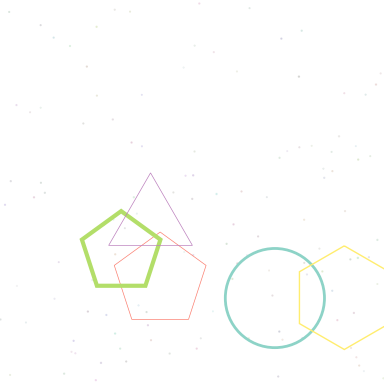[{"shape": "circle", "thickness": 2, "radius": 0.64, "center": [0.714, 0.226]}, {"shape": "pentagon", "thickness": 0.5, "radius": 0.63, "center": [0.416, 0.272]}, {"shape": "pentagon", "thickness": 3, "radius": 0.54, "center": [0.315, 0.344]}, {"shape": "triangle", "thickness": 0.5, "radius": 0.63, "center": [0.391, 0.425]}, {"shape": "hexagon", "thickness": 1, "radius": 0.67, "center": [0.894, 0.227]}]